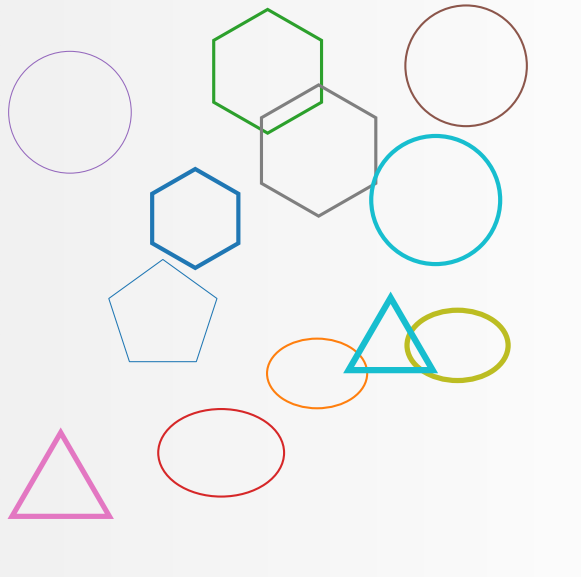[{"shape": "hexagon", "thickness": 2, "radius": 0.43, "center": [0.336, 0.621]}, {"shape": "pentagon", "thickness": 0.5, "radius": 0.49, "center": [0.28, 0.452]}, {"shape": "oval", "thickness": 1, "radius": 0.43, "center": [0.546, 0.352]}, {"shape": "hexagon", "thickness": 1.5, "radius": 0.54, "center": [0.46, 0.876]}, {"shape": "oval", "thickness": 1, "radius": 0.54, "center": [0.38, 0.215]}, {"shape": "circle", "thickness": 0.5, "radius": 0.53, "center": [0.12, 0.805]}, {"shape": "circle", "thickness": 1, "radius": 0.52, "center": [0.802, 0.885]}, {"shape": "triangle", "thickness": 2.5, "radius": 0.48, "center": [0.104, 0.153]}, {"shape": "hexagon", "thickness": 1.5, "radius": 0.57, "center": [0.548, 0.738]}, {"shape": "oval", "thickness": 2.5, "radius": 0.43, "center": [0.787, 0.401]}, {"shape": "triangle", "thickness": 3, "radius": 0.42, "center": [0.672, 0.4]}, {"shape": "circle", "thickness": 2, "radius": 0.55, "center": [0.75, 0.653]}]